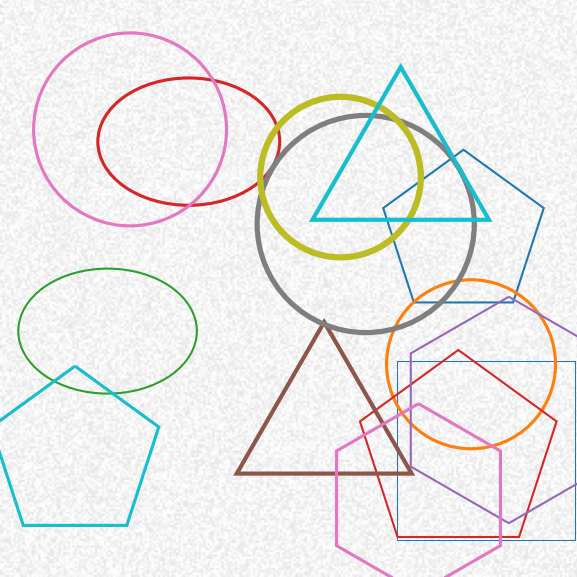[{"shape": "square", "thickness": 0.5, "radius": 0.77, "center": [0.841, 0.219]}, {"shape": "pentagon", "thickness": 1, "radius": 0.73, "center": [0.803, 0.594]}, {"shape": "circle", "thickness": 1.5, "radius": 0.73, "center": [0.816, 0.368]}, {"shape": "oval", "thickness": 1, "radius": 0.77, "center": [0.186, 0.426]}, {"shape": "pentagon", "thickness": 1, "radius": 0.89, "center": [0.794, 0.214]}, {"shape": "oval", "thickness": 1.5, "radius": 0.79, "center": [0.327, 0.754]}, {"shape": "hexagon", "thickness": 1, "radius": 0.98, "center": [0.881, 0.289]}, {"shape": "triangle", "thickness": 2, "radius": 0.87, "center": [0.561, 0.267]}, {"shape": "circle", "thickness": 1.5, "radius": 0.84, "center": [0.225, 0.775]}, {"shape": "hexagon", "thickness": 1.5, "radius": 0.82, "center": [0.725, 0.136]}, {"shape": "circle", "thickness": 2.5, "radius": 0.94, "center": [0.633, 0.611]}, {"shape": "circle", "thickness": 3, "radius": 0.7, "center": [0.59, 0.693]}, {"shape": "pentagon", "thickness": 1.5, "radius": 0.76, "center": [0.13, 0.213]}, {"shape": "triangle", "thickness": 2, "radius": 0.88, "center": [0.694, 0.707]}]